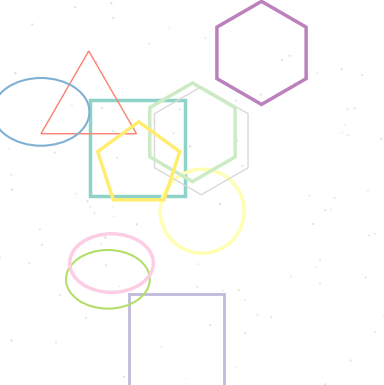[{"shape": "square", "thickness": 2.5, "radius": 0.62, "center": [0.357, 0.615]}, {"shape": "circle", "thickness": 2.5, "radius": 0.54, "center": [0.525, 0.451]}, {"shape": "square", "thickness": 2, "radius": 0.62, "center": [0.459, 0.114]}, {"shape": "triangle", "thickness": 1, "radius": 0.72, "center": [0.23, 0.724]}, {"shape": "oval", "thickness": 1.5, "radius": 0.63, "center": [0.107, 0.709]}, {"shape": "oval", "thickness": 1.5, "radius": 0.54, "center": [0.28, 0.274]}, {"shape": "oval", "thickness": 2.5, "radius": 0.54, "center": [0.29, 0.317]}, {"shape": "hexagon", "thickness": 1, "radius": 0.7, "center": [0.523, 0.634]}, {"shape": "hexagon", "thickness": 2.5, "radius": 0.67, "center": [0.679, 0.863]}, {"shape": "hexagon", "thickness": 2.5, "radius": 0.64, "center": [0.5, 0.656]}, {"shape": "pentagon", "thickness": 2.5, "radius": 0.56, "center": [0.36, 0.572]}]